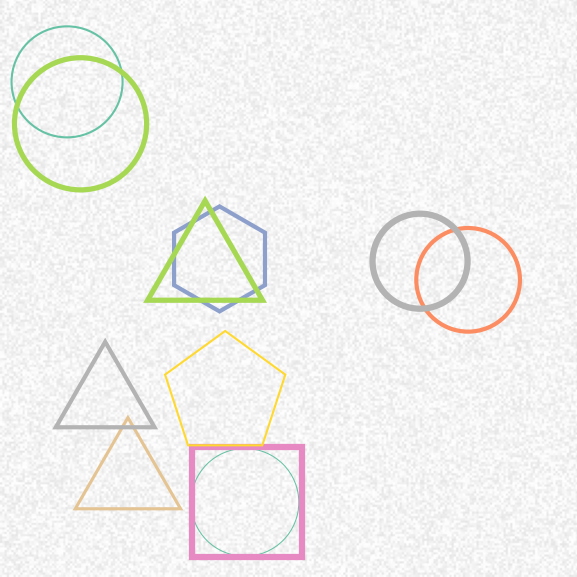[{"shape": "circle", "thickness": 1, "radius": 0.48, "center": [0.116, 0.857]}, {"shape": "circle", "thickness": 0.5, "radius": 0.47, "center": [0.424, 0.129]}, {"shape": "circle", "thickness": 2, "radius": 0.45, "center": [0.811, 0.515]}, {"shape": "hexagon", "thickness": 2, "radius": 0.45, "center": [0.38, 0.551]}, {"shape": "square", "thickness": 3, "radius": 0.48, "center": [0.428, 0.129]}, {"shape": "triangle", "thickness": 2.5, "radius": 0.57, "center": [0.355, 0.537]}, {"shape": "circle", "thickness": 2.5, "radius": 0.57, "center": [0.139, 0.785]}, {"shape": "pentagon", "thickness": 1, "radius": 0.55, "center": [0.39, 0.317]}, {"shape": "triangle", "thickness": 1.5, "radius": 0.53, "center": [0.222, 0.171]}, {"shape": "triangle", "thickness": 2, "radius": 0.49, "center": [0.182, 0.309]}, {"shape": "circle", "thickness": 3, "radius": 0.41, "center": [0.727, 0.547]}]